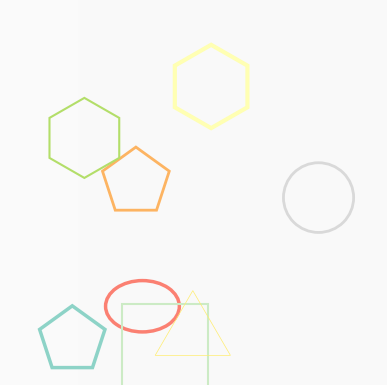[{"shape": "pentagon", "thickness": 2.5, "radius": 0.44, "center": [0.187, 0.117]}, {"shape": "hexagon", "thickness": 3, "radius": 0.54, "center": [0.545, 0.775]}, {"shape": "oval", "thickness": 2.5, "radius": 0.48, "center": [0.368, 0.205]}, {"shape": "pentagon", "thickness": 2, "radius": 0.45, "center": [0.351, 0.527]}, {"shape": "hexagon", "thickness": 1.5, "radius": 0.52, "center": [0.218, 0.642]}, {"shape": "circle", "thickness": 2, "radius": 0.45, "center": [0.822, 0.487]}, {"shape": "square", "thickness": 1.5, "radius": 0.55, "center": [0.425, 0.1]}, {"shape": "triangle", "thickness": 0.5, "radius": 0.56, "center": [0.498, 0.133]}]